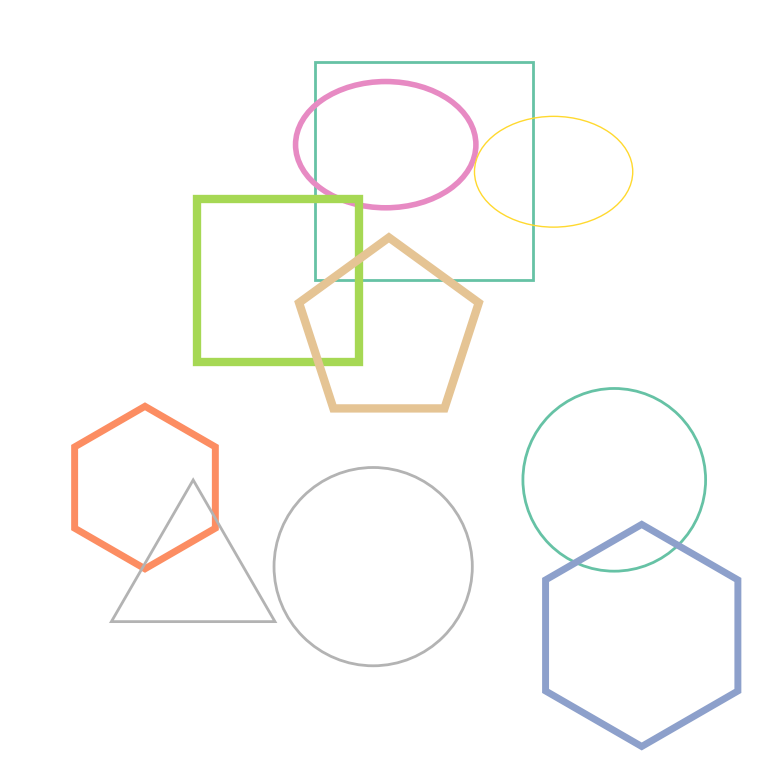[{"shape": "square", "thickness": 1, "radius": 0.71, "center": [0.551, 0.778]}, {"shape": "circle", "thickness": 1, "radius": 0.59, "center": [0.798, 0.377]}, {"shape": "hexagon", "thickness": 2.5, "radius": 0.53, "center": [0.188, 0.367]}, {"shape": "hexagon", "thickness": 2.5, "radius": 0.72, "center": [0.833, 0.175]}, {"shape": "oval", "thickness": 2, "radius": 0.59, "center": [0.501, 0.812]}, {"shape": "square", "thickness": 3, "radius": 0.53, "center": [0.361, 0.636]}, {"shape": "oval", "thickness": 0.5, "radius": 0.51, "center": [0.719, 0.777]}, {"shape": "pentagon", "thickness": 3, "radius": 0.61, "center": [0.505, 0.569]}, {"shape": "circle", "thickness": 1, "radius": 0.64, "center": [0.485, 0.264]}, {"shape": "triangle", "thickness": 1, "radius": 0.61, "center": [0.251, 0.254]}]